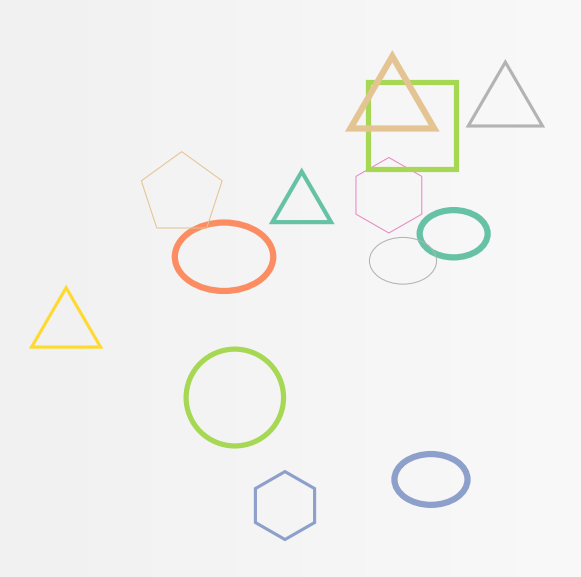[{"shape": "oval", "thickness": 3, "radius": 0.29, "center": [0.78, 0.594]}, {"shape": "triangle", "thickness": 2, "radius": 0.29, "center": [0.519, 0.644]}, {"shape": "oval", "thickness": 3, "radius": 0.42, "center": [0.385, 0.555]}, {"shape": "oval", "thickness": 3, "radius": 0.31, "center": [0.741, 0.169]}, {"shape": "hexagon", "thickness": 1.5, "radius": 0.29, "center": [0.49, 0.124]}, {"shape": "hexagon", "thickness": 0.5, "radius": 0.33, "center": [0.669, 0.661]}, {"shape": "circle", "thickness": 2.5, "radius": 0.42, "center": [0.404, 0.311]}, {"shape": "square", "thickness": 2.5, "radius": 0.38, "center": [0.709, 0.782]}, {"shape": "triangle", "thickness": 1.5, "radius": 0.34, "center": [0.114, 0.432]}, {"shape": "pentagon", "thickness": 0.5, "radius": 0.37, "center": [0.313, 0.663]}, {"shape": "triangle", "thickness": 3, "radius": 0.42, "center": [0.675, 0.818]}, {"shape": "triangle", "thickness": 1.5, "radius": 0.37, "center": [0.869, 0.818]}, {"shape": "oval", "thickness": 0.5, "radius": 0.29, "center": [0.693, 0.548]}]